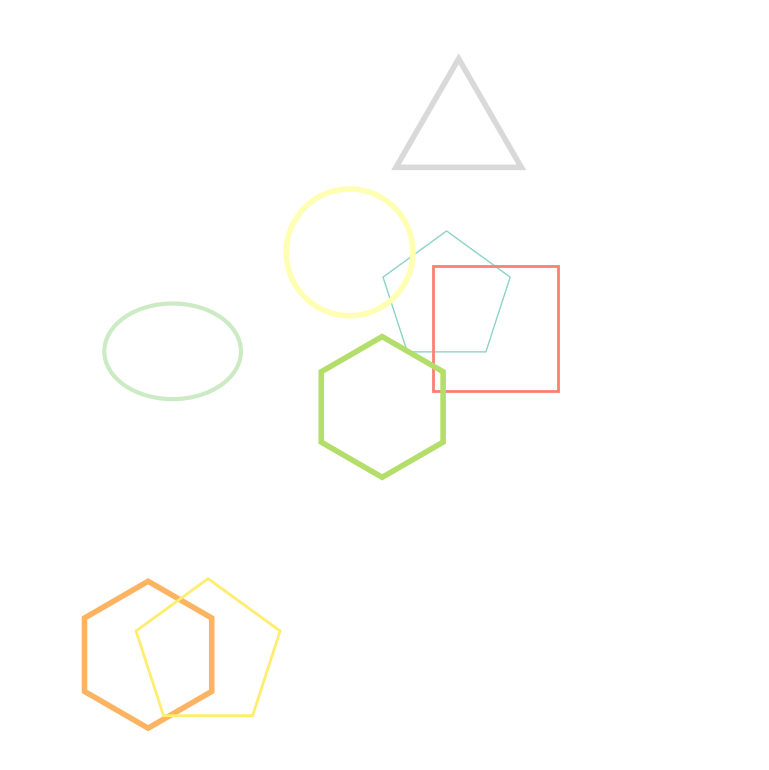[{"shape": "pentagon", "thickness": 0.5, "radius": 0.43, "center": [0.58, 0.613]}, {"shape": "circle", "thickness": 2, "radius": 0.41, "center": [0.454, 0.672]}, {"shape": "square", "thickness": 1, "radius": 0.41, "center": [0.644, 0.573]}, {"shape": "hexagon", "thickness": 2, "radius": 0.48, "center": [0.192, 0.15]}, {"shape": "hexagon", "thickness": 2, "radius": 0.46, "center": [0.496, 0.471]}, {"shape": "triangle", "thickness": 2, "radius": 0.47, "center": [0.596, 0.83]}, {"shape": "oval", "thickness": 1.5, "radius": 0.44, "center": [0.224, 0.544]}, {"shape": "pentagon", "thickness": 1, "radius": 0.49, "center": [0.27, 0.15]}]